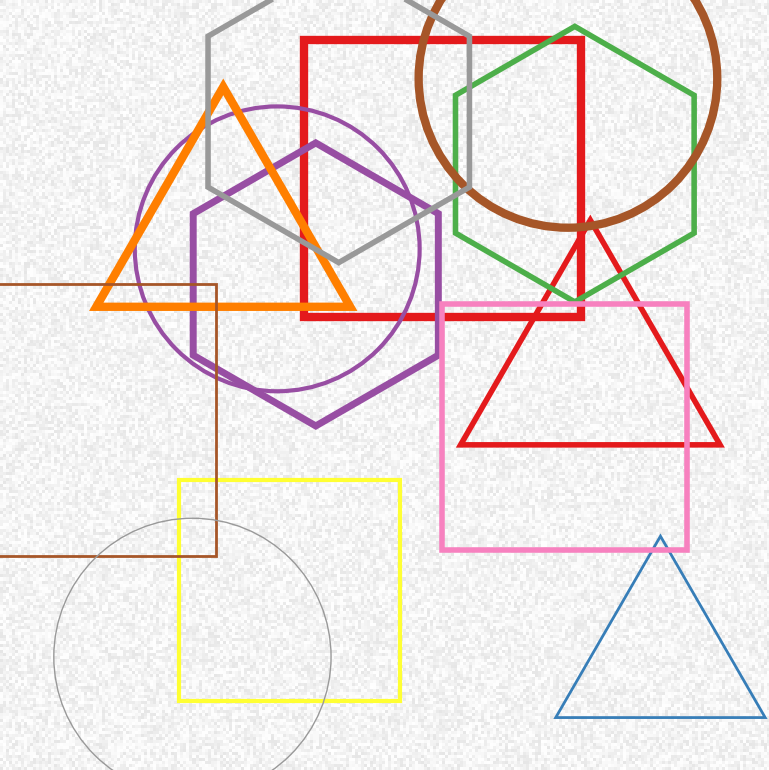[{"shape": "triangle", "thickness": 2, "radius": 0.97, "center": [0.767, 0.52]}, {"shape": "square", "thickness": 3, "radius": 0.9, "center": [0.575, 0.768]}, {"shape": "triangle", "thickness": 1, "radius": 0.79, "center": [0.858, 0.147]}, {"shape": "hexagon", "thickness": 2, "radius": 0.89, "center": [0.747, 0.787]}, {"shape": "hexagon", "thickness": 2.5, "radius": 0.92, "center": [0.41, 0.631]}, {"shape": "circle", "thickness": 1.5, "radius": 0.92, "center": [0.36, 0.677]}, {"shape": "triangle", "thickness": 3, "radius": 0.95, "center": [0.29, 0.697]}, {"shape": "square", "thickness": 1.5, "radius": 0.72, "center": [0.376, 0.233]}, {"shape": "square", "thickness": 1, "radius": 0.88, "center": [0.104, 0.454]}, {"shape": "circle", "thickness": 3, "radius": 0.97, "center": [0.738, 0.898]}, {"shape": "square", "thickness": 2, "radius": 0.8, "center": [0.733, 0.445]}, {"shape": "circle", "thickness": 0.5, "radius": 0.9, "center": [0.25, 0.147]}, {"shape": "hexagon", "thickness": 2, "radius": 0.98, "center": [0.44, 0.855]}]